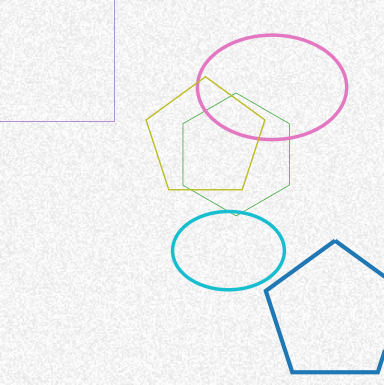[{"shape": "pentagon", "thickness": 3, "radius": 0.95, "center": [0.87, 0.186]}, {"shape": "hexagon", "thickness": 0.5, "radius": 0.8, "center": [0.613, 0.599]}, {"shape": "square", "thickness": 0.5, "radius": 0.85, "center": [0.127, 0.856]}, {"shape": "oval", "thickness": 2.5, "radius": 0.97, "center": [0.707, 0.773]}, {"shape": "pentagon", "thickness": 1, "radius": 0.81, "center": [0.534, 0.638]}, {"shape": "oval", "thickness": 2.5, "radius": 0.73, "center": [0.593, 0.349]}]